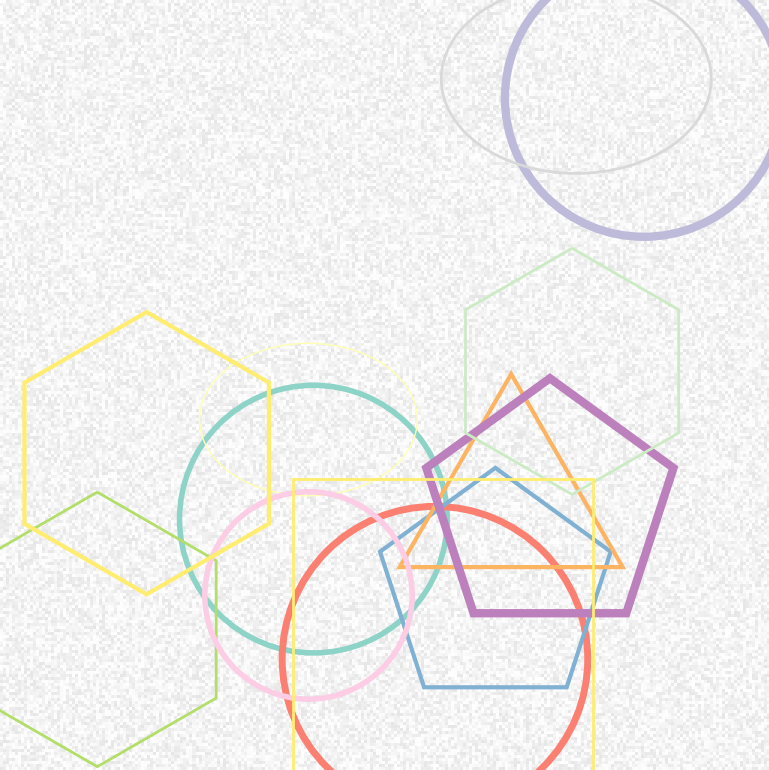[{"shape": "circle", "thickness": 2, "radius": 0.87, "center": [0.407, 0.326]}, {"shape": "oval", "thickness": 0.5, "radius": 0.71, "center": [0.401, 0.455]}, {"shape": "circle", "thickness": 3, "radius": 0.9, "center": [0.836, 0.873]}, {"shape": "circle", "thickness": 2.5, "radius": 0.99, "center": [0.565, 0.144]}, {"shape": "pentagon", "thickness": 1.5, "radius": 0.79, "center": [0.643, 0.235]}, {"shape": "triangle", "thickness": 1.5, "radius": 0.84, "center": [0.664, 0.347]}, {"shape": "hexagon", "thickness": 1, "radius": 0.89, "center": [0.126, 0.183]}, {"shape": "circle", "thickness": 2, "radius": 0.67, "center": [0.401, 0.227]}, {"shape": "oval", "thickness": 1, "radius": 0.88, "center": [0.748, 0.898]}, {"shape": "pentagon", "thickness": 3, "radius": 0.84, "center": [0.714, 0.34]}, {"shape": "hexagon", "thickness": 1, "radius": 0.8, "center": [0.743, 0.518]}, {"shape": "hexagon", "thickness": 1.5, "radius": 0.92, "center": [0.19, 0.411]}, {"shape": "square", "thickness": 1, "radius": 0.97, "center": [0.575, 0.183]}]